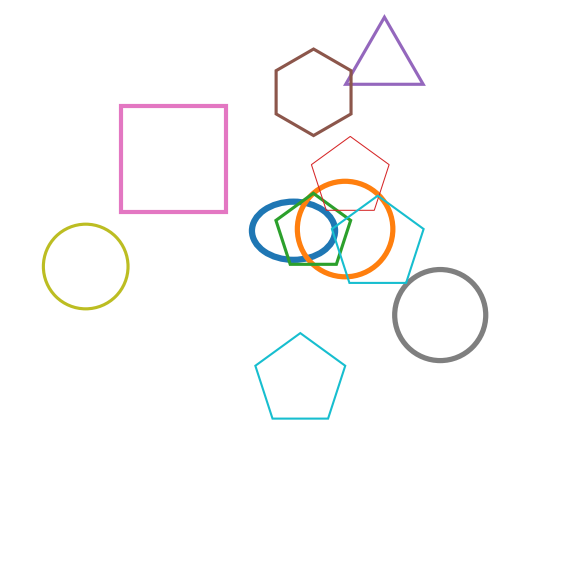[{"shape": "oval", "thickness": 3, "radius": 0.36, "center": [0.508, 0.6]}, {"shape": "circle", "thickness": 2.5, "radius": 0.41, "center": [0.598, 0.603]}, {"shape": "pentagon", "thickness": 1.5, "radius": 0.34, "center": [0.542, 0.596]}, {"shape": "pentagon", "thickness": 0.5, "radius": 0.35, "center": [0.607, 0.692]}, {"shape": "triangle", "thickness": 1.5, "radius": 0.39, "center": [0.666, 0.892]}, {"shape": "hexagon", "thickness": 1.5, "radius": 0.37, "center": [0.543, 0.839]}, {"shape": "square", "thickness": 2, "radius": 0.46, "center": [0.301, 0.724]}, {"shape": "circle", "thickness": 2.5, "radius": 0.39, "center": [0.762, 0.454]}, {"shape": "circle", "thickness": 1.5, "radius": 0.37, "center": [0.148, 0.538]}, {"shape": "pentagon", "thickness": 1, "radius": 0.41, "center": [0.52, 0.34]}, {"shape": "pentagon", "thickness": 1, "radius": 0.42, "center": [0.654, 0.577]}]